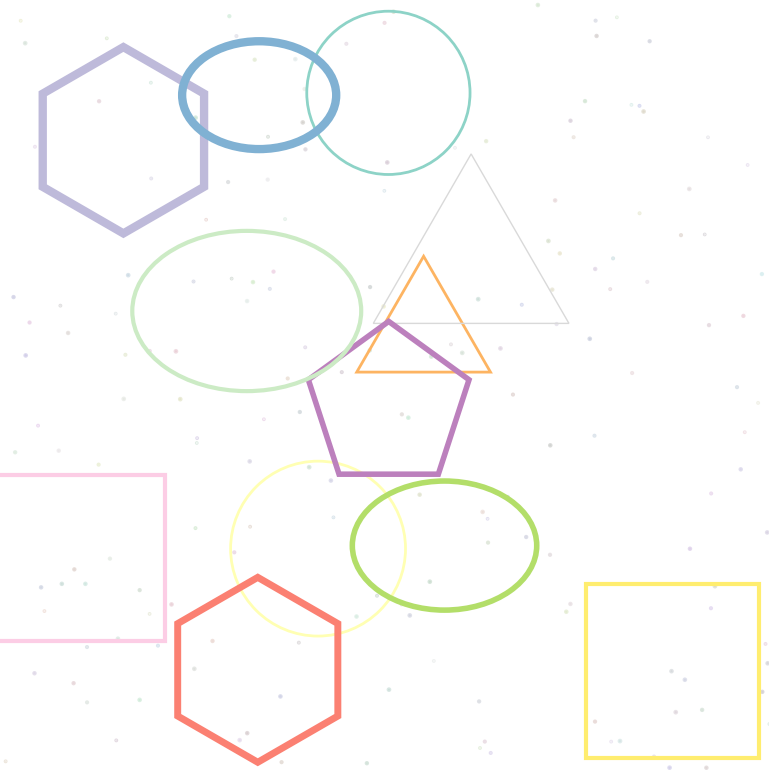[{"shape": "circle", "thickness": 1, "radius": 0.53, "center": [0.504, 0.879]}, {"shape": "circle", "thickness": 1, "radius": 0.57, "center": [0.413, 0.288]}, {"shape": "hexagon", "thickness": 3, "radius": 0.6, "center": [0.16, 0.818]}, {"shape": "hexagon", "thickness": 2.5, "radius": 0.6, "center": [0.335, 0.13]}, {"shape": "oval", "thickness": 3, "radius": 0.5, "center": [0.337, 0.876]}, {"shape": "triangle", "thickness": 1, "radius": 0.5, "center": [0.55, 0.567]}, {"shape": "oval", "thickness": 2, "radius": 0.6, "center": [0.577, 0.291]}, {"shape": "square", "thickness": 1.5, "radius": 0.54, "center": [0.106, 0.276]}, {"shape": "triangle", "thickness": 0.5, "radius": 0.73, "center": [0.612, 0.653]}, {"shape": "pentagon", "thickness": 2, "radius": 0.55, "center": [0.505, 0.473]}, {"shape": "oval", "thickness": 1.5, "radius": 0.74, "center": [0.32, 0.596]}, {"shape": "square", "thickness": 1.5, "radius": 0.56, "center": [0.873, 0.128]}]